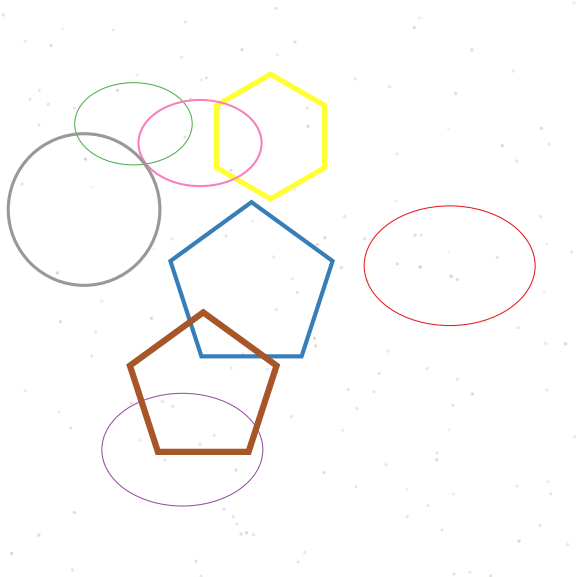[{"shape": "oval", "thickness": 0.5, "radius": 0.74, "center": [0.779, 0.539]}, {"shape": "pentagon", "thickness": 2, "radius": 0.74, "center": [0.436, 0.502]}, {"shape": "oval", "thickness": 0.5, "radius": 0.51, "center": [0.231, 0.785]}, {"shape": "oval", "thickness": 0.5, "radius": 0.7, "center": [0.316, 0.22]}, {"shape": "hexagon", "thickness": 2.5, "radius": 0.54, "center": [0.469, 0.763]}, {"shape": "pentagon", "thickness": 3, "radius": 0.67, "center": [0.352, 0.325]}, {"shape": "oval", "thickness": 1, "radius": 0.53, "center": [0.346, 0.751]}, {"shape": "circle", "thickness": 1.5, "radius": 0.66, "center": [0.146, 0.636]}]